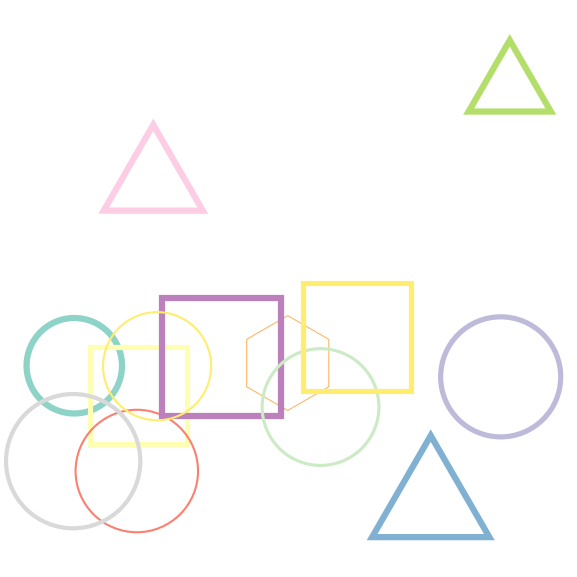[{"shape": "circle", "thickness": 3, "radius": 0.41, "center": [0.129, 0.366]}, {"shape": "square", "thickness": 2.5, "radius": 0.42, "center": [0.24, 0.315]}, {"shape": "circle", "thickness": 2.5, "radius": 0.52, "center": [0.867, 0.347]}, {"shape": "circle", "thickness": 1, "radius": 0.53, "center": [0.237, 0.184]}, {"shape": "triangle", "thickness": 3, "radius": 0.59, "center": [0.746, 0.128]}, {"shape": "hexagon", "thickness": 0.5, "radius": 0.41, "center": [0.498, 0.37]}, {"shape": "triangle", "thickness": 3, "radius": 0.41, "center": [0.883, 0.847]}, {"shape": "triangle", "thickness": 3, "radius": 0.5, "center": [0.265, 0.684]}, {"shape": "circle", "thickness": 2, "radius": 0.58, "center": [0.127, 0.201]}, {"shape": "square", "thickness": 3, "radius": 0.51, "center": [0.384, 0.381]}, {"shape": "circle", "thickness": 1.5, "radius": 0.51, "center": [0.555, 0.294]}, {"shape": "circle", "thickness": 1, "radius": 0.47, "center": [0.272, 0.365]}, {"shape": "square", "thickness": 2.5, "radius": 0.47, "center": [0.619, 0.416]}]